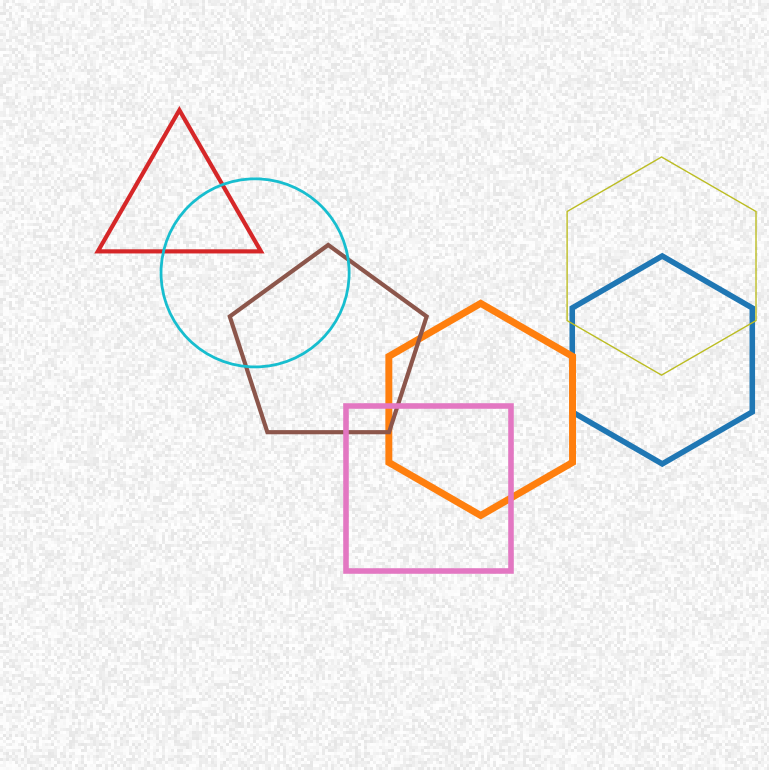[{"shape": "hexagon", "thickness": 2, "radius": 0.67, "center": [0.86, 0.533]}, {"shape": "hexagon", "thickness": 2.5, "radius": 0.69, "center": [0.624, 0.468]}, {"shape": "triangle", "thickness": 1.5, "radius": 0.61, "center": [0.233, 0.735]}, {"shape": "pentagon", "thickness": 1.5, "radius": 0.67, "center": [0.426, 0.547]}, {"shape": "square", "thickness": 2, "radius": 0.54, "center": [0.556, 0.365]}, {"shape": "hexagon", "thickness": 0.5, "radius": 0.71, "center": [0.859, 0.654]}, {"shape": "circle", "thickness": 1, "radius": 0.61, "center": [0.331, 0.646]}]